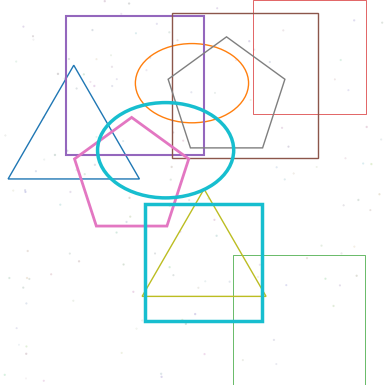[{"shape": "triangle", "thickness": 1, "radius": 0.98, "center": [0.192, 0.634]}, {"shape": "oval", "thickness": 1, "radius": 0.73, "center": [0.499, 0.784]}, {"shape": "square", "thickness": 0.5, "radius": 0.86, "center": [0.778, 0.167]}, {"shape": "square", "thickness": 0.5, "radius": 0.74, "center": [0.804, 0.852]}, {"shape": "square", "thickness": 1.5, "radius": 0.9, "center": [0.35, 0.778]}, {"shape": "square", "thickness": 1, "radius": 0.94, "center": [0.636, 0.778]}, {"shape": "pentagon", "thickness": 2, "radius": 0.78, "center": [0.342, 0.539]}, {"shape": "pentagon", "thickness": 1, "radius": 0.8, "center": [0.588, 0.745]}, {"shape": "triangle", "thickness": 1, "radius": 0.93, "center": [0.53, 0.323]}, {"shape": "square", "thickness": 2.5, "radius": 0.76, "center": [0.528, 0.319]}, {"shape": "oval", "thickness": 2.5, "radius": 0.88, "center": [0.43, 0.61]}]